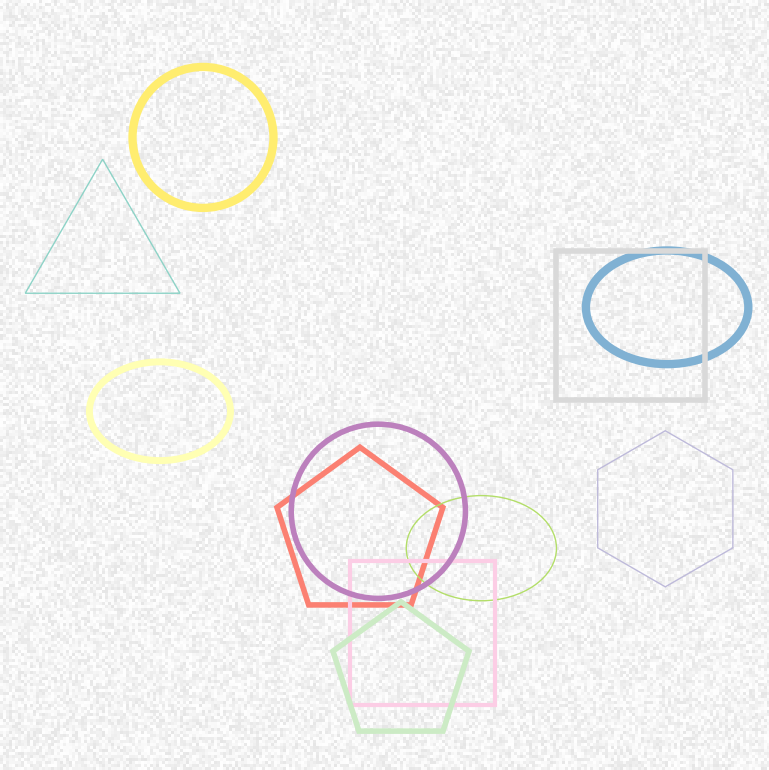[{"shape": "triangle", "thickness": 0.5, "radius": 0.58, "center": [0.133, 0.677]}, {"shape": "oval", "thickness": 2.5, "radius": 0.46, "center": [0.208, 0.466]}, {"shape": "hexagon", "thickness": 0.5, "radius": 0.51, "center": [0.864, 0.339]}, {"shape": "pentagon", "thickness": 2, "radius": 0.57, "center": [0.467, 0.306]}, {"shape": "oval", "thickness": 3, "radius": 0.53, "center": [0.866, 0.601]}, {"shape": "oval", "thickness": 0.5, "radius": 0.49, "center": [0.625, 0.288]}, {"shape": "square", "thickness": 1.5, "radius": 0.47, "center": [0.549, 0.178]}, {"shape": "square", "thickness": 2, "radius": 0.48, "center": [0.819, 0.577]}, {"shape": "circle", "thickness": 2, "radius": 0.57, "center": [0.491, 0.336]}, {"shape": "pentagon", "thickness": 2, "radius": 0.46, "center": [0.521, 0.126]}, {"shape": "circle", "thickness": 3, "radius": 0.46, "center": [0.264, 0.822]}]